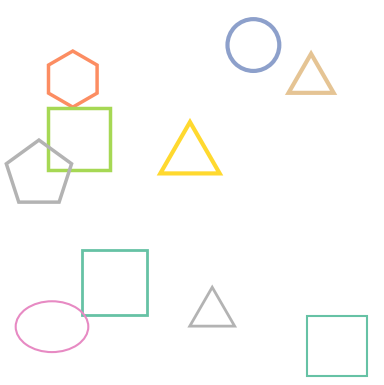[{"shape": "square", "thickness": 1.5, "radius": 0.39, "center": [0.875, 0.102]}, {"shape": "square", "thickness": 2, "radius": 0.42, "center": [0.298, 0.266]}, {"shape": "hexagon", "thickness": 2.5, "radius": 0.36, "center": [0.189, 0.795]}, {"shape": "circle", "thickness": 3, "radius": 0.34, "center": [0.658, 0.883]}, {"shape": "oval", "thickness": 1.5, "radius": 0.47, "center": [0.135, 0.151]}, {"shape": "square", "thickness": 2.5, "radius": 0.41, "center": [0.205, 0.639]}, {"shape": "triangle", "thickness": 3, "radius": 0.44, "center": [0.493, 0.594]}, {"shape": "triangle", "thickness": 3, "radius": 0.34, "center": [0.808, 0.793]}, {"shape": "triangle", "thickness": 2, "radius": 0.34, "center": [0.551, 0.187]}, {"shape": "pentagon", "thickness": 2.5, "radius": 0.45, "center": [0.101, 0.547]}]